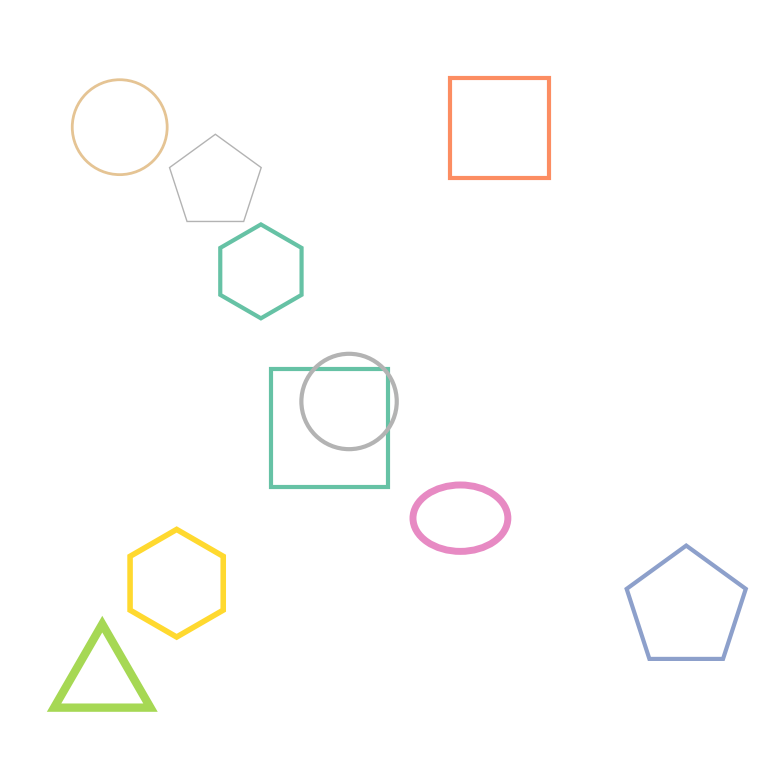[{"shape": "square", "thickness": 1.5, "radius": 0.38, "center": [0.428, 0.444]}, {"shape": "hexagon", "thickness": 1.5, "radius": 0.3, "center": [0.339, 0.648]}, {"shape": "square", "thickness": 1.5, "radius": 0.32, "center": [0.649, 0.834]}, {"shape": "pentagon", "thickness": 1.5, "radius": 0.41, "center": [0.891, 0.21]}, {"shape": "oval", "thickness": 2.5, "radius": 0.31, "center": [0.598, 0.327]}, {"shape": "triangle", "thickness": 3, "radius": 0.36, "center": [0.133, 0.117]}, {"shape": "hexagon", "thickness": 2, "radius": 0.35, "center": [0.229, 0.243]}, {"shape": "circle", "thickness": 1, "radius": 0.31, "center": [0.155, 0.835]}, {"shape": "pentagon", "thickness": 0.5, "radius": 0.31, "center": [0.28, 0.763]}, {"shape": "circle", "thickness": 1.5, "radius": 0.31, "center": [0.453, 0.479]}]